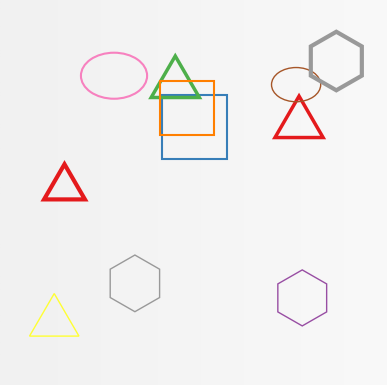[{"shape": "triangle", "thickness": 2.5, "radius": 0.36, "center": [0.772, 0.679]}, {"shape": "triangle", "thickness": 3, "radius": 0.3, "center": [0.166, 0.513]}, {"shape": "square", "thickness": 1.5, "radius": 0.42, "center": [0.502, 0.67]}, {"shape": "triangle", "thickness": 2.5, "radius": 0.36, "center": [0.452, 0.783]}, {"shape": "hexagon", "thickness": 1, "radius": 0.36, "center": [0.78, 0.226]}, {"shape": "square", "thickness": 1.5, "radius": 0.35, "center": [0.483, 0.72]}, {"shape": "triangle", "thickness": 1, "radius": 0.37, "center": [0.14, 0.164]}, {"shape": "oval", "thickness": 1, "radius": 0.32, "center": [0.764, 0.78]}, {"shape": "oval", "thickness": 1.5, "radius": 0.43, "center": [0.294, 0.803]}, {"shape": "hexagon", "thickness": 1, "radius": 0.37, "center": [0.348, 0.264]}, {"shape": "hexagon", "thickness": 3, "radius": 0.38, "center": [0.868, 0.842]}]